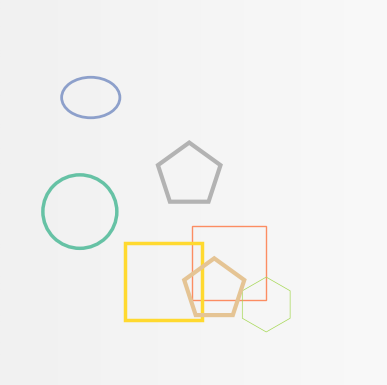[{"shape": "circle", "thickness": 2.5, "radius": 0.48, "center": [0.206, 0.45]}, {"shape": "square", "thickness": 1, "radius": 0.48, "center": [0.59, 0.317]}, {"shape": "oval", "thickness": 2, "radius": 0.38, "center": [0.234, 0.747]}, {"shape": "hexagon", "thickness": 0.5, "radius": 0.36, "center": [0.687, 0.209]}, {"shape": "square", "thickness": 2.5, "radius": 0.5, "center": [0.422, 0.269]}, {"shape": "pentagon", "thickness": 3, "radius": 0.41, "center": [0.553, 0.248]}, {"shape": "pentagon", "thickness": 3, "radius": 0.42, "center": [0.488, 0.545]}]